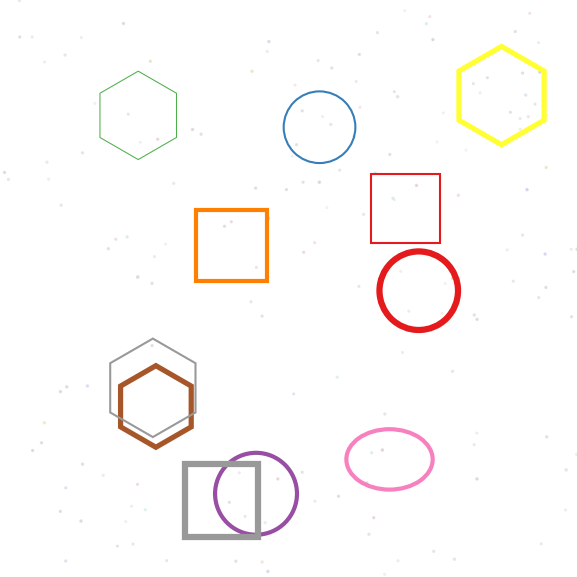[{"shape": "circle", "thickness": 3, "radius": 0.34, "center": [0.725, 0.496]}, {"shape": "square", "thickness": 1, "radius": 0.3, "center": [0.702, 0.637]}, {"shape": "circle", "thickness": 1, "radius": 0.31, "center": [0.553, 0.779]}, {"shape": "hexagon", "thickness": 0.5, "radius": 0.38, "center": [0.239, 0.799]}, {"shape": "circle", "thickness": 2, "radius": 0.35, "center": [0.443, 0.144]}, {"shape": "square", "thickness": 2, "radius": 0.31, "center": [0.402, 0.574]}, {"shape": "hexagon", "thickness": 2.5, "radius": 0.43, "center": [0.868, 0.834]}, {"shape": "hexagon", "thickness": 2.5, "radius": 0.35, "center": [0.27, 0.295]}, {"shape": "oval", "thickness": 2, "radius": 0.37, "center": [0.674, 0.204]}, {"shape": "hexagon", "thickness": 1, "radius": 0.43, "center": [0.265, 0.328]}, {"shape": "square", "thickness": 3, "radius": 0.32, "center": [0.384, 0.132]}]